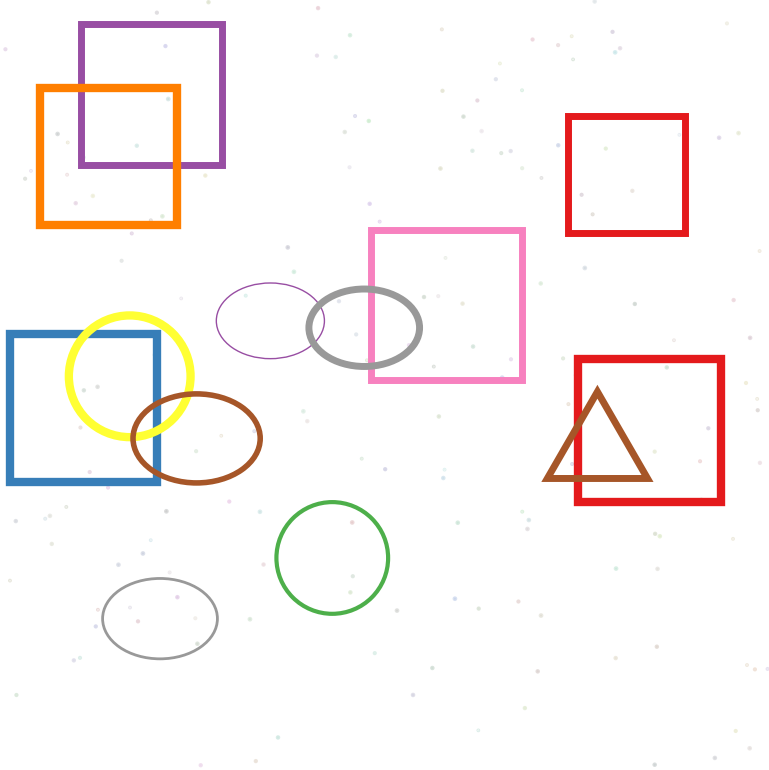[{"shape": "square", "thickness": 3, "radius": 0.46, "center": [0.843, 0.44]}, {"shape": "square", "thickness": 2.5, "radius": 0.38, "center": [0.814, 0.773]}, {"shape": "square", "thickness": 3, "radius": 0.48, "center": [0.108, 0.47]}, {"shape": "circle", "thickness": 1.5, "radius": 0.36, "center": [0.432, 0.275]}, {"shape": "square", "thickness": 2.5, "radius": 0.46, "center": [0.197, 0.877]}, {"shape": "oval", "thickness": 0.5, "radius": 0.35, "center": [0.351, 0.583]}, {"shape": "square", "thickness": 3, "radius": 0.44, "center": [0.141, 0.797]}, {"shape": "circle", "thickness": 3, "radius": 0.4, "center": [0.168, 0.511]}, {"shape": "triangle", "thickness": 2.5, "radius": 0.38, "center": [0.776, 0.416]}, {"shape": "oval", "thickness": 2, "radius": 0.41, "center": [0.255, 0.431]}, {"shape": "square", "thickness": 2.5, "radius": 0.49, "center": [0.58, 0.604]}, {"shape": "oval", "thickness": 1, "radius": 0.37, "center": [0.208, 0.197]}, {"shape": "oval", "thickness": 2.5, "radius": 0.36, "center": [0.473, 0.574]}]